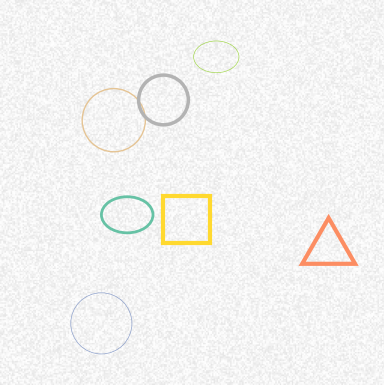[{"shape": "oval", "thickness": 2, "radius": 0.33, "center": [0.33, 0.442]}, {"shape": "triangle", "thickness": 3, "radius": 0.4, "center": [0.854, 0.354]}, {"shape": "circle", "thickness": 0.5, "radius": 0.4, "center": [0.263, 0.16]}, {"shape": "oval", "thickness": 0.5, "radius": 0.29, "center": [0.562, 0.852]}, {"shape": "square", "thickness": 3, "radius": 0.3, "center": [0.485, 0.429]}, {"shape": "circle", "thickness": 1, "radius": 0.41, "center": [0.296, 0.688]}, {"shape": "circle", "thickness": 2.5, "radius": 0.32, "center": [0.425, 0.74]}]